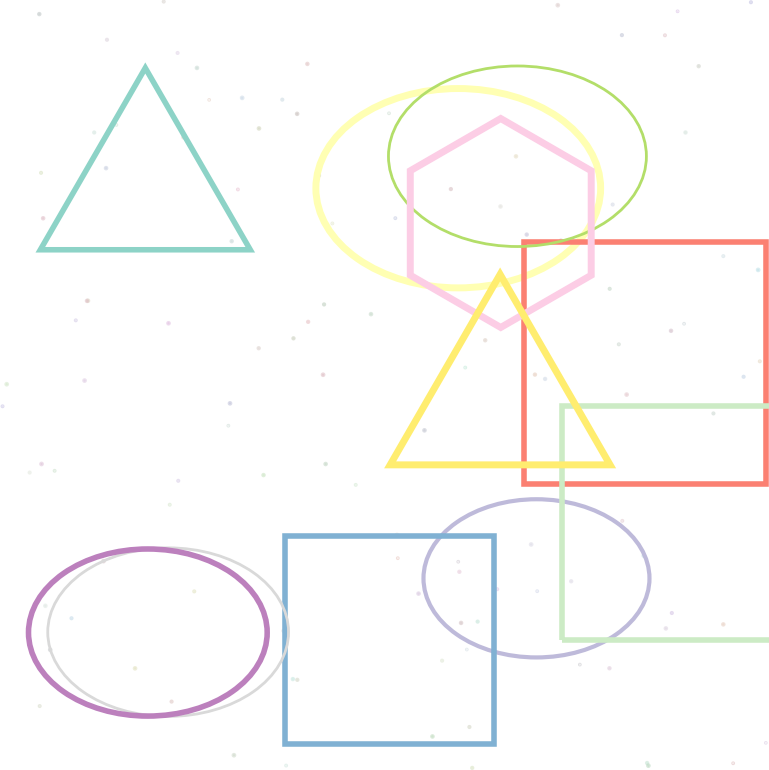[{"shape": "triangle", "thickness": 2, "radius": 0.79, "center": [0.189, 0.754]}, {"shape": "oval", "thickness": 2.5, "radius": 0.92, "center": [0.595, 0.756]}, {"shape": "oval", "thickness": 1.5, "radius": 0.73, "center": [0.697, 0.249]}, {"shape": "square", "thickness": 2, "radius": 0.78, "center": [0.837, 0.529]}, {"shape": "square", "thickness": 2, "radius": 0.68, "center": [0.506, 0.168]}, {"shape": "oval", "thickness": 1, "radius": 0.84, "center": [0.672, 0.797]}, {"shape": "hexagon", "thickness": 2.5, "radius": 0.68, "center": [0.65, 0.71]}, {"shape": "oval", "thickness": 1, "radius": 0.78, "center": [0.218, 0.179]}, {"shape": "oval", "thickness": 2, "radius": 0.77, "center": [0.192, 0.179]}, {"shape": "square", "thickness": 2, "radius": 0.76, "center": [0.883, 0.321]}, {"shape": "triangle", "thickness": 2.5, "radius": 0.82, "center": [0.65, 0.479]}]